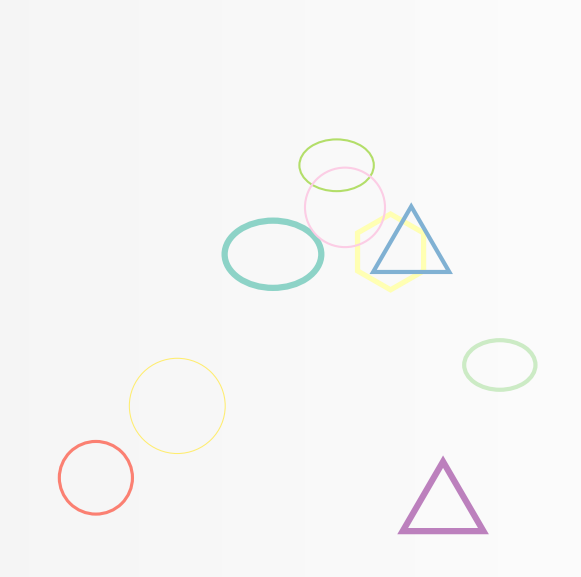[{"shape": "oval", "thickness": 3, "radius": 0.42, "center": [0.47, 0.559]}, {"shape": "hexagon", "thickness": 2.5, "radius": 0.33, "center": [0.672, 0.563]}, {"shape": "circle", "thickness": 1.5, "radius": 0.31, "center": [0.165, 0.172]}, {"shape": "triangle", "thickness": 2, "radius": 0.38, "center": [0.707, 0.566]}, {"shape": "oval", "thickness": 1, "radius": 0.32, "center": [0.579, 0.713]}, {"shape": "circle", "thickness": 1, "radius": 0.34, "center": [0.594, 0.64]}, {"shape": "triangle", "thickness": 3, "radius": 0.4, "center": [0.762, 0.12]}, {"shape": "oval", "thickness": 2, "radius": 0.31, "center": [0.86, 0.367]}, {"shape": "circle", "thickness": 0.5, "radius": 0.41, "center": [0.305, 0.296]}]